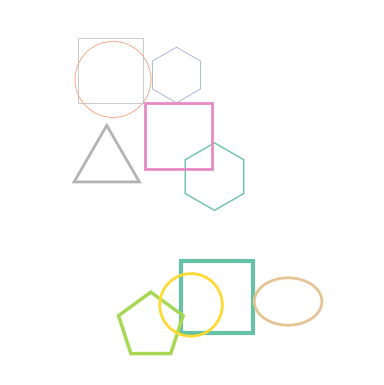[{"shape": "square", "thickness": 3, "radius": 0.47, "center": [0.564, 0.229]}, {"shape": "hexagon", "thickness": 1, "radius": 0.44, "center": [0.557, 0.541]}, {"shape": "circle", "thickness": 0.5, "radius": 0.49, "center": [0.294, 0.794]}, {"shape": "hexagon", "thickness": 0.5, "radius": 0.36, "center": [0.458, 0.805]}, {"shape": "square", "thickness": 2, "radius": 0.43, "center": [0.464, 0.647]}, {"shape": "pentagon", "thickness": 2.5, "radius": 0.44, "center": [0.392, 0.153]}, {"shape": "circle", "thickness": 2, "radius": 0.41, "center": [0.496, 0.208]}, {"shape": "oval", "thickness": 2, "radius": 0.44, "center": [0.748, 0.217]}, {"shape": "triangle", "thickness": 2, "radius": 0.49, "center": [0.277, 0.576]}, {"shape": "square", "thickness": 0.5, "radius": 0.42, "center": [0.287, 0.817]}]